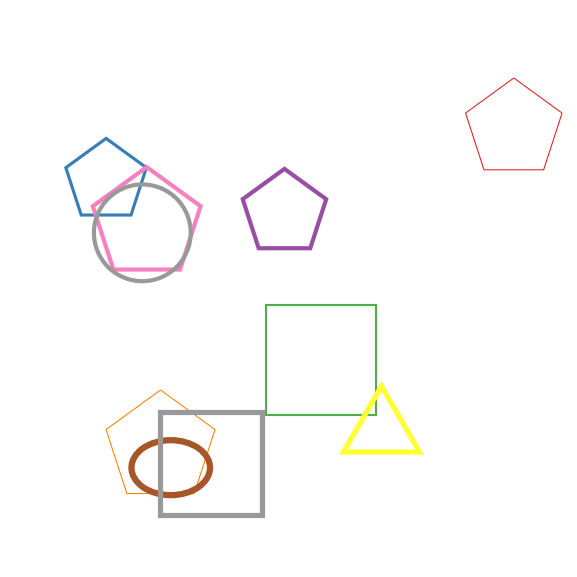[{"shape": "pentagon", "thickness": 0.5, "radius": 0.44, "center": [0.89, 0.776]}, {"shape": "pentagon", "thickness": 1.5, "radius": 0.37, "center": [0.184, 0.686]}, {"shape": "square", "thickness": 1, "radius": 0.48, "center": [0.556, 0.376]}, {"shape": "pentagon", "thickness": 2, "radius": 0.38, "center": [0.493, 0.631]}, {"shape": "pentagon", "thickness": 0.5, "radius": 0.5, "center": [0.278, 0.225]}, {"shape": "triangle", "thickness": 2.5, "radius": 0.38, "center": [0.661, 0.254]}, {"shape": "oval", "thickness": 3, "radius": 0.34, "center": [0.296, 0.189]}, {"shape": "pentagon", "thickness": 2, "radius": 0.49, "center": [0.254, 0.612]}, {"shape": "circle", "thickness": 2, "radius": 0.42, "center": [0.246, 0.596]}, {"shape": "square", "thickness": 2.5, "radius": 0.45, "center": [0.365, 0.196]}]